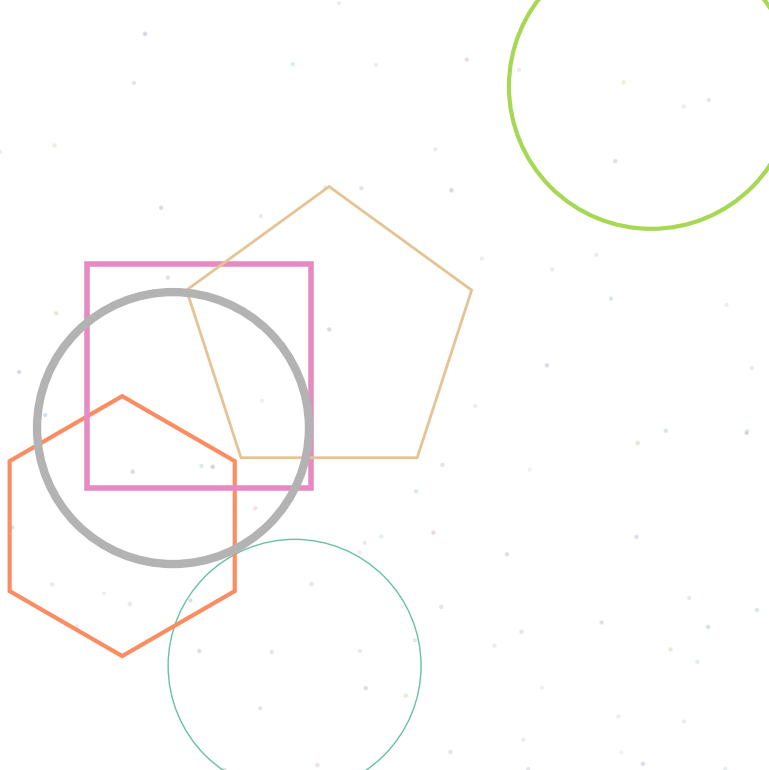[{"shape": "circle", "thickness": 0.5, "radius": 0.82, "center": [0.383, 0.135]}, {"shape": "hexagon", "thickness": 1.5, "radius": 0.84, "center": [0.159, 0.317]}, {"shape": "square", "thickness": 2, "radius": 0.73, "center": [0.259, 0.512]}, {"shape": "circle", "thickness": 1.5, "radius": 0.92, "center": [0.846, 0.888]}, {"shape": "pentagon", "thickness": 1, "radius": 0.97, "center": [0.427, 0.563]}, {"shape": "circle", "thickness": 3, "radius": 0.88, "center": [0.225, 0.444]}]